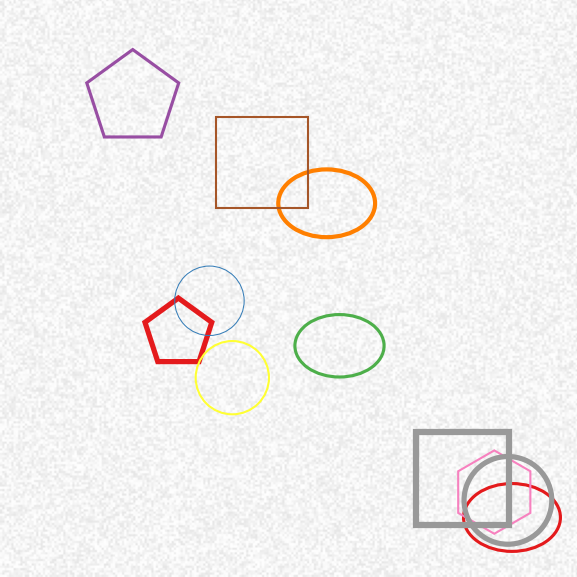[{"shape": "pentagon", "thickness": 2.5, "radius": 0.3, "center": [0.309, 0.422]}, {"shape": "oval", "thickness": 1.5, "radius": 0.42, "center": [0.887, 0.103]}, {"shape": "circle", "thickness": 0.5, "radius": 0.3, "center": [0.363, 0.478]}, {"shape": "oval", "thickness": 1.5, "radius": 0.39, "center": [0.588, 0.4]}, {"shape": "pentagon", "thickness": 1.5, "radius": 0.42, "center": [0.23, 0.83]}, {"shape": "oval", "thickness": 2, "radius": 0.42, "center": [0.566, 0.647]}, {"shape": "circle", "thickness": 1, "radius": 0.32, "center": [0.402, 0.345]}, {"shape": "square", "thickness": 1, "radius": 0.4, "center": [0.454, 0.718]}, {"shape": "hexagon", "thickness": 1, "radius": 0.36, "center": [0.856, 0.147]}, {"shape": "square", "thickness": 3, "radius": 0.4, "center": [0.801, 0.17]}, {"shape": "circle", "thickness": 2.5, "radius": 0.38, "center": [0.879, 0.133]}]